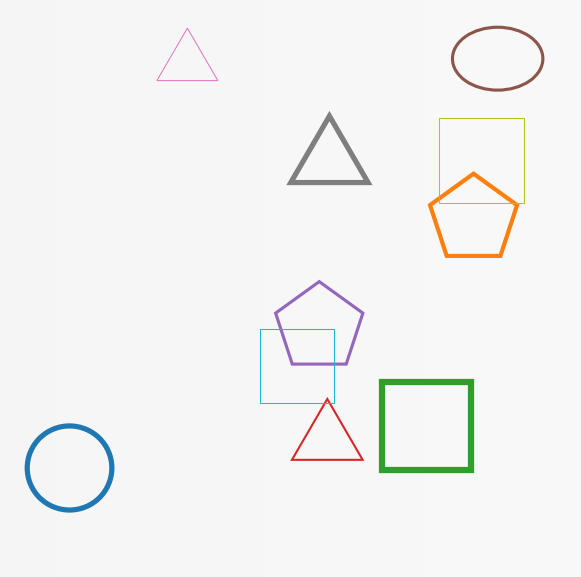[{"shape": "circle", "thickness": 2.5, "radius": 0.36, "center": [0.12, 0.189]}, {"shape": "pentagon", "thickness": 2, "radius": 0.39, "center": [0.815, 0.62]}, {"shape": "square", "thickness": 3, "radius": 0.38, "center": [0.734, 0.262]}, {"shape": "triangle", "thickness": 1, "radius": 0.35, "center": [0.563, 0.238]}, {"shape": "pentagon", "thickness": 1.5, "radius": 0.39, "center": [0.549, 0.433]}, {"shape": "oval", "thickness": 1.5, "radius": 0.39, "center": [0.856, 0.898]}, {"shape": "triangle", "thickness": 0.5, "radius": 0.3, "center": [0.322, 0.89]}, {"shape": "triangle", "thickness": 2.5, "radius": 0.38, "center": [0.567, 0.721]}, {"shape": "square", "thickness": 0.5, "radius": 0.37, "center": [0.828, 0.721]}, {"shape": "square", "thickness": 0.5, "radius": 0.32, "center": [0.511, 0.365]}]